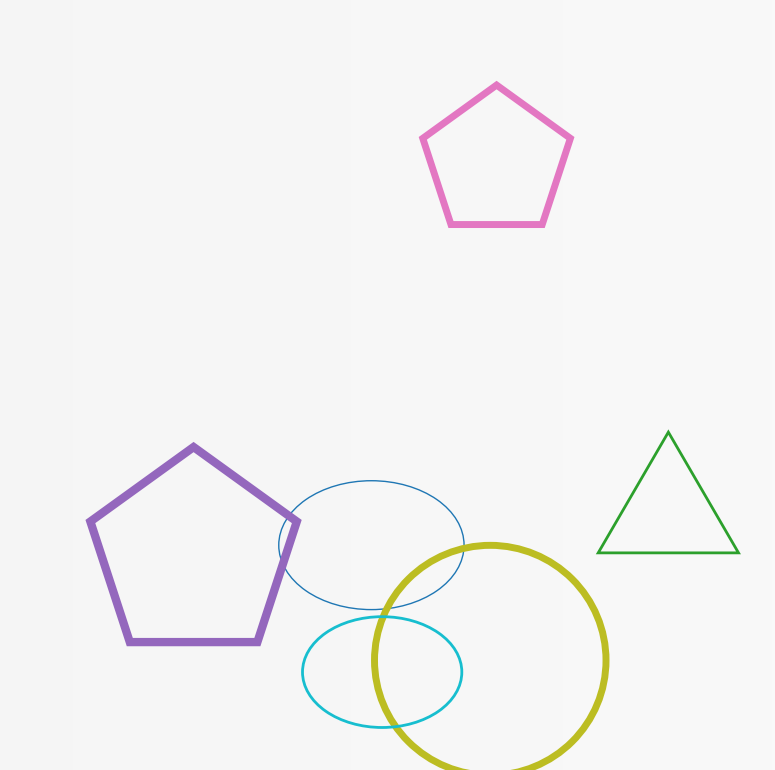[{"shape": "oval", "thickness": 0.5, "radius": 0.6, "center": [0.479, 0.292]}, {"shape": "triangle", "thickness": 1, "radius": 0.52, "center": [0.862, 0.334]}, {"shape": "pentagon", "thickness": 3, "radius": 0.7, "center": [0.25, 0.279]}, {"shape": "pentagon", "thickness": 2.5, "radius": 0.5, "center": [0.641, 0.789]}, {"shape": "circle", "thickness": 2.5, "radius": 0.75, "center": [0.633, 0.142]}, {"shape": "oval", "thickness": 1, "radius": 0.51, "center": [0.493, 0.127]}]